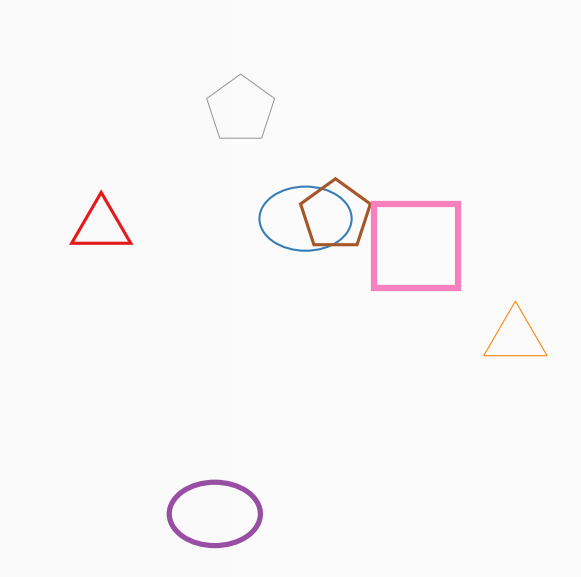[{"shape": "triangle", "thickness": 1.5, "radius": 0.29, "center": [0.174, 0.607]}, {"shape": "oval", "thickness": 1, "radius": 0.4, "center": [0.526, 0.62]}, {"shape": "oval", "thickness": 2.5, "radius": 0.39, "center": [0.37, 0.109]}, {"shape": "triangle", "thickness": 0.5, "radius": 0.31, "center": [0.887, 0.415]}, {"shape": "pentagon", "thickness": 1.5, "radius": 0.32, "center": [0.577, 0.626]}, {"shape": "square", "thickness": 3, "radius": 0.36, "center": [0.715, 0.573]}, {"shape": "pentagon", "thickness": 0.5, "radius": 0.31, "center": [0.414, 0.81]}]